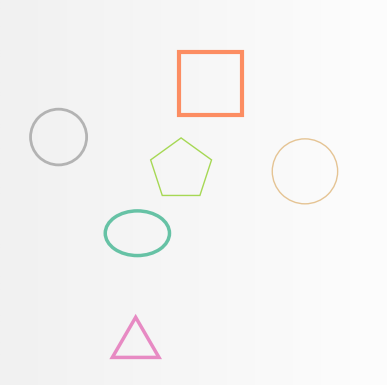[{"shape": "oval", "thickness": 2.5, "radius": 0.41, "center": [0.355, 0.394]}, {"shape": "square", "thickness": 3, "radius": 0.41, "center": [0.544, 0.782]}, {"shape": "triangle", "thickness": 2.5, "radius": 0.35, "center": [0.35, 0.106]}, {"shape": "pentagon", "thickness": 1, "radius": 0.41, "center": [0.467, 0.559]}, {"shape": "circle", "thickness": 1, "radius": 0.42, "center": [0.787, 0.555]}, {"shape": "circle", "thickness": 2, "radius": 0.36, "center": [0.151, 0.644]}]